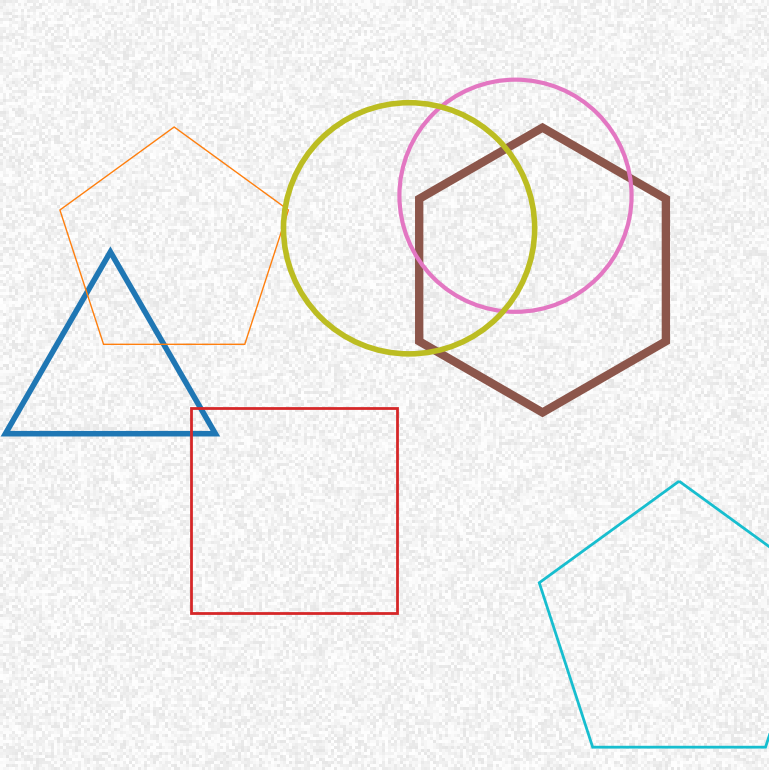[{"shape": "triangle", "thickness": 2, "radius": 0.79, "center": [0.143, 0.515]}, {"shape": "pentagon", "thickness": 0.5, "radius": 0.78, "center": [0.226, 0.679]}, {"shape": "square", "thickness": 1, "radius": 0.67, "center": [0.382, 0.337]}, {"shape": "hexagon", "thickness": 3, "radius": 0.92, "center": [0.705, 0.649]}, {"shape": "circle", "thickness": 1.5, "radius": 0.75, "center": [0.669, 0.746]}, {"shape": "circle", "thickness": 2, "radius": 0.82, "center": [0.531, 0.704]}, {"shape": "pentagon", "thickness": 1, "radius": 0.95, "center": [0.882, 0.184]}]